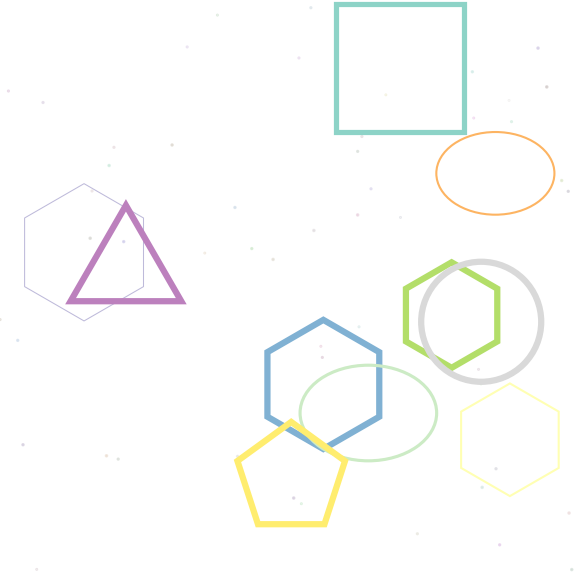[{"shape": "square", "thickness": 2.5, "radius": 0.55, "center": [0.693, 0.881]}, {"shape": "hexagon", "thickness": 1, "radius": 0.49, "center": [0.883, 0.238]}, {"shape": "hexagon", "thickness": 0.5, "radius": 0.59, "center": [0.146, 0.562]}, {"shape": "hexagon", "thickness": 3, "radius": 0.56, "center": [0.56, 0.333]}, {"shape": "oval", "thickness": 1, "radius": 0.51, "center": [0.858, 0.699]}, {"shape": "hexagon", "thickness": 3, "radius": 0.46, "center": [0.782, 0.454]}, {"shape": "circle", "thickness": 3, "radius": 0.52, "center": [0.833, 0.442]}, {"shape": "triangle", "thickness": 3, "radius": 0.55, "center": [0.218, 0.533]}, {"shape": "oval", "thickness": 1.5, "radius": 0.59, "center": [0.638, 0.284]}, {"shape": "pentagon", "thickness": 3, "radius": 0.49, "center": [0.504, 0.171]}]